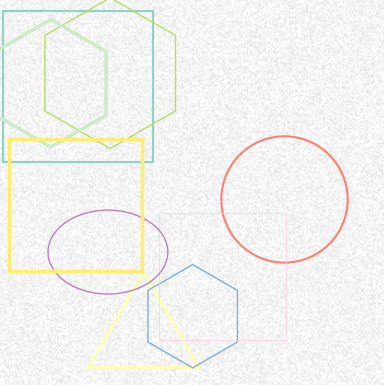[{"shape": "square", "thickness": 1.5, "radius": 0.97, "center": [0.202, 0.775]}, {"shape": "triangle", "thickness": 2, "radius": 0.83, "center": [0.373, 0.129]}, {"shape": "circle", "thickness": 1.5, "radius": 0.82, "center": [0.739, 0.482]}, {"shape": "hexagon", "thickness": 1, "radius": 0.67, "center": [0.5, 0.179]}, {"shape": "hexagon", "thickness": 1, "radius": 0.98, "center": [0.286, 0.81]}, {"shape": "square", "thickness": 0.5, "radius": 0.82, "center": [0.578, 0.281]}, {"shape": "oval", "thickness": 1, "radius": 0.78, "center": [0.28, 0.345]}, {"shape": "hexagon", "thickness": 2.5, "radius": 0.83, "center": [0.132, 0.784]}, {"shape": "square", "thickness": 2.5, "radius": 0.86, "center": [0.196, 0.467]}]